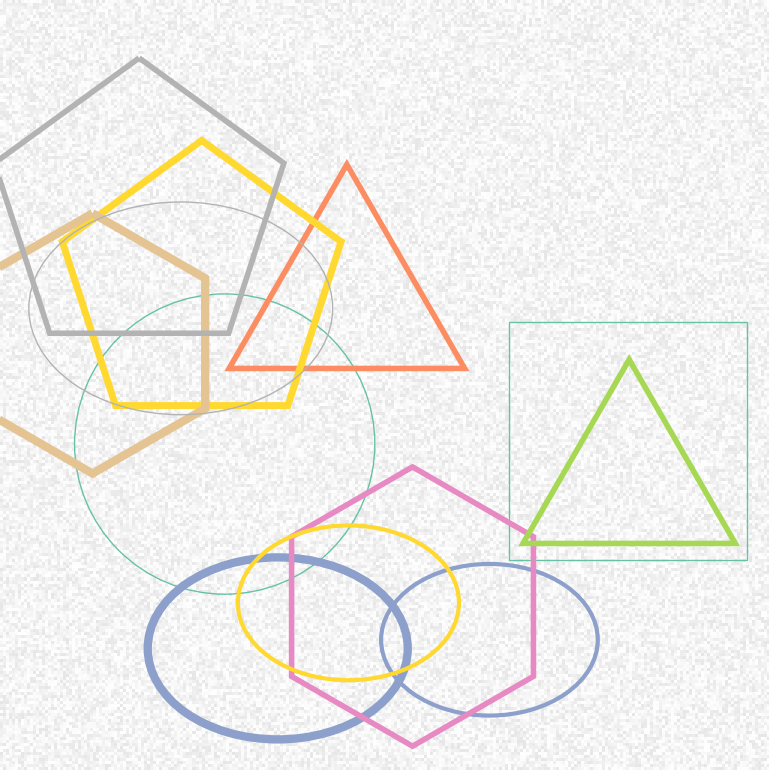[{"shape": "circle", "thickness": 0.5, "radius": 0.97, "center": [0.292, 0.423]}, {"shape": "square", "thickness": 0.5, "radius": 0.77, "center": [0.815, 0.427]}, {"shape": "triangle", "thickness": 2, "radius": 0.88, "center": [0.45, 0.61]}, {"shape": "oval", "thickness": 1.5, "radius": 0.7, "center": [0.636, 0.169]}, {"shape": "oval", "thickness": 3, "radius": 0.84, "center": [0.361, 0.158]}, {"shape": "hexagon", "thickness": 2, "radius": 0.91, "center": [0.536, 0.212]}, {"shape": "triangle", "thickness": 2, "radius": 0.8, "center": [0.817, 0.374]}, {"shape": "oval", "thickness": 1.5, "radius": 0.72, "center": [0.452, 0.217]}, {"shape": "pentagon", "thickness": 2.5, "radius": 0.95, "center": [0.262, 0.627]}, {"shape": "hexagon", "thickness": 3, "radius": 0.85, "center": [0.12, 0.554]}, {"shape": "pentagon", "thickness": 2, "radius": 0.99, "center": [0.181, 0.727]}, {"shape": "oval", "thickness": 0.5, "radius": 0.99, "center": [0.235, 0.6]}]